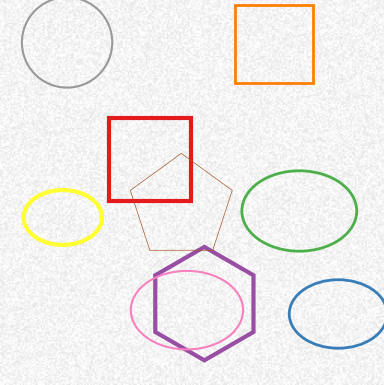[{"shape": "square", "thickness": 3, "radius": 0.54, "center": [0.39, 0.586]}, {"shape": "oval", "thickness": 2, "radius": 0.64, "center": [0.878, 0.184]}, {"shape": "oval", "thickness": 2, "radius": 0.75, "center": [0.777, 0.452]}, {"shape": "hexagon", "thickness": 3, "radius": 0.74, "center": [0.531, 0.211]}, {"shape": "square", "thickness": 2, "radius": 0.51, "center": [0.711, 0.885]}, {"shape": "oval", "thickness": 3, "radius": 0.51, "center": [0.163, 0.435]}, {"shape": "pentagon", "thickness": 0.5, "radius": 0.7, "center": [0.471, 0.463]}, {"shape": "oval", "thickness": 1.5, "radius": 0.73, "center": [0.486, 0.194]}, {"shape": "circle", "thickness": 1.5, "radius": 0.59, "center": [0.174, 0.89]}]